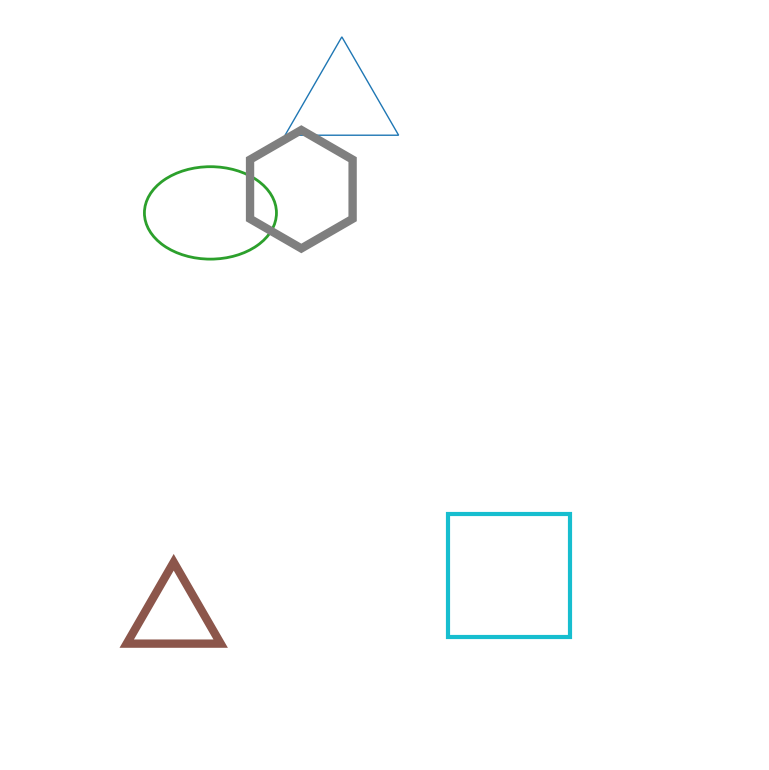[{"shape": "triangle", "thickness": 0.5, "radius": 0.43, "center": [0.444, 0.867]}, {"shape": "oval", "thickness": 1, "radius": 0.43, "center": [0.273, 0.723]}, {"shape": "triangle", "thickness": 3, "radius": 0.35, "center": [0.226, 0.199]}, {"shape": "hexagon", "thickness": 3, "radius": 0.38, "center": [0.391, 0.754]}, {"shape": "square", "thickness": 1.5, "radius": 0.4, "center": [0.661, 0.253]}]